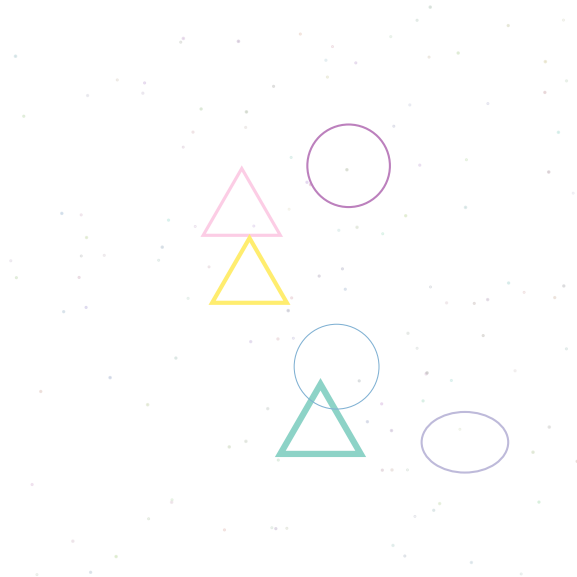[{"shape": "triangle", "thickness": 3, "radius": 0.4, "center": [0.555, 0.253]}, {"shape": "oval", "thickness": 1, "radius": 0.37, "center": [0.805, 0.233]}, {"shape": "circle", "thickness": 0.5, "radius": 0.37, "center": [0.583, 0.364]}, {"shape": "triangle", "thickness": 1.5, "radius": 0.39, "center": [0.419, 0.63]}, {"shape": "circle", "thickness": 1, "radius": 0.36, "center": [0.604, 0.712]}, {"shape": "triangle", "thickness": 2, "radius": 0.37, "center": [0.432, 0.512]}]